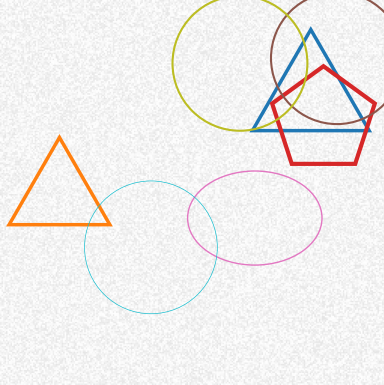[{"shape": "triangle", "thickness": 2.5, "radius": 0.87, "center": [0.807, 0.748]}, {"shape": "triangle", "thickness": 2.5, "radius": 0.76, "center": [0.154, 0.492]}, {"shape": "pentagon", "thickness": 3, "radius": 0.7, "center": [0.84, 0.688]}, {"shape": "circle", "thickness": 1.5, "radius": 0.86, "center": [0.875, 0.849]}, {"shape": "oval", "thickness": 1, "radius": 0.87, "center": [0.662, 0.434]}, {"shape": "circle", "thickness": 1.5, "radius": 0.88, "center": [0.623, 0.836]}, {"shape": "circle", "thickness": 0.5, "radius": 0.86, "center": [0.392, 0.358]}]